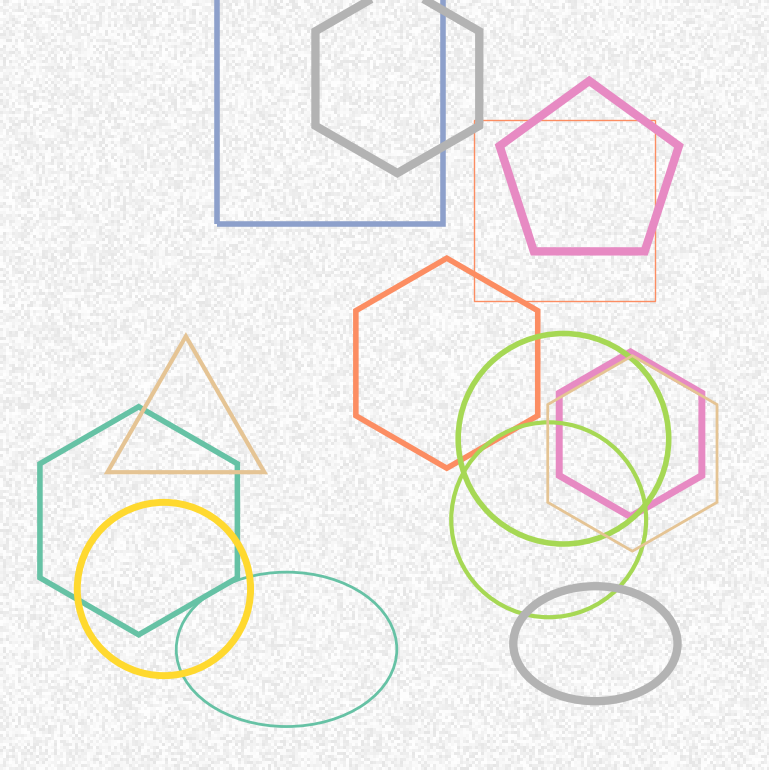[{"shape": "hexagon", "thickness": 2, "radius": 0.74, "center": [0.18, 0.324]}, {"shape": "oval", "thickness": 1, "radius": 0.72, "center": [0.372, 0.157]}, {"shape": "hexagon", "thickness": 2, "radius": 0.68, "center": [0.58, 0.528]}, {"shape": "square", "thickness": 0.5, "radius": 0.59, "center": [0.733, 0.727]}, {"shape": "square", "thickness": 2, "radius": 0.73, "center": [0.429, 0.857]}, {"shape": "hexagon", "thickness": 2.5, "radius": 0.53, "center": [0.819, 0.436]}, {"shape": "pentagon", "thickness": 3, "radius": 0.61, "center": [0.765, 0.773]}, {"shape": "circle", "thickness": 2, "radius": 0.68, "center": [0.732, 0.43]}, {"shape": "circle", "thickness": 1.5, "radius": 0.63, "center": [0.713, 0.325]}, {"shape": "circle", "thickness": 2.5, "radius": 0.56, "center": [0.213, 0.235]}, {"shape": "triangle", "thickness": 1.5, "radius": 0.59, "center": [0.241, 0.446]}, {"shape": "hexagon", "thickness": 1, "radius": 0.63, "center": [0.821, 0.411]}, {"shape": "hexagon", "thickness": 3, "radius": 0.61, "center": [0.516, 0.898]}, {"shape": "oval", "thickness": 3, "radius": 0.53, "center": [0.773, 0.164]}]